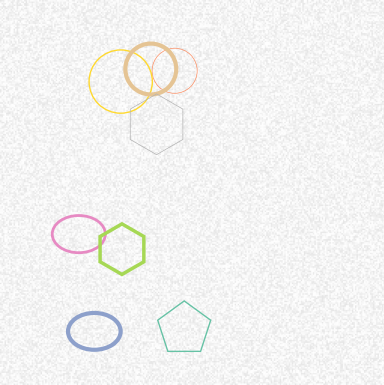[{"shape": "pentagon", "thickness": 1, "radius": 0.36, "center": [0.478, 0.146]}, {"shape": "circle", "thickness": 0.5, "radius": 0.29, "center": [0.454, 0.816]}, {"shape": "oval", "thickness": 3, "radius": 0.34, "center": [0.245, 0.139]}, {"shape": "oval", "thickness": 2, "radius": 0.34, "center": [0.205, 0.392]}, {"shape": "hexagon", "thickness": 2.5, "radius": 0.33, "center": [0.317, 0.353]}, {"shape": "circle", "thickness": 1, "radius": 0.41, "center": [0.314, 0.788]}, {"shape": "circle", "thickness": 3, "radius": 0.33, "center": [0.392, 0.821]}, {"shape": "hexagon", "thickness": 0.5, "radius": 0.39, "center": [0.407, 0.677]}]